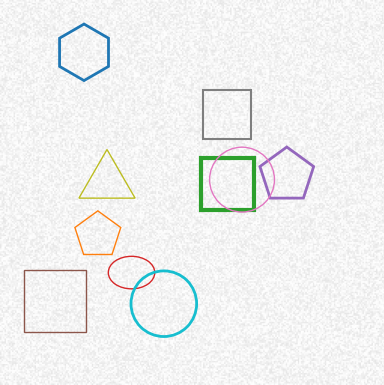[{"shape": "hexagon", "thickness": 2, "radius": 0.37, "center": [0.218, 0.864]}, {"shape": "pentagon", "thickness": 1, "radius": 0.31, "center": [0.254, 0.39]}, {"shape": "square", "thickness": 3, "radius": 0.34, "center": [0.592, 0.522]}, {"shape": "oval", "thickness": 1, "radius": 0.3, "center": [0.342, 0.292]}, {"shape": "pentagon", "thickness": 2, "radius": 0.37, "center": [0.745, 0.545]}, {"shape": "square", "thickness": 1, "radius": 0.4, "center": [0.142, 0.218]}, {"shape": "circle", "thickness": 1, "radius": 0.42, "center": [0.629, 0.533]}, {"shape": "square", "thickness": 1.5, "radius": 0.31, "center": [0.588, 0.703]}, {"shape": "triangle", "thickness": 1, "radius": 0.42, "center": [0.278, 0.527]}, {"shape": "circle", "thickness": 2, "radius": 0.43, "center": [0.425, 0.211]}]